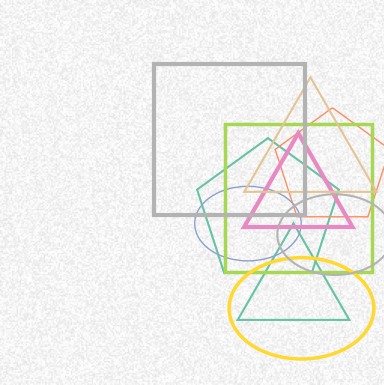[{"shape": "triangle", "thickness": 1.5, "radius": 0.84, "center": [0.762, 0.253]}, {"shape": "pentagon", "thickness": 1.5, "radius": 0.97, "center": [0.696, 0.448]}, {"shape": "pentagon", "thickness": 1, "radius": 0.78, "center": [0.864, 0.564]}, {"shape": "oval", "thickness": 1, "radius": 0.69, "center": [0.644, 0.419]}, {"shape": "triangle", "thickness": 3, "radius": 0.81, "center": [0.775, 0.492]}, {"shape": "square", "thickness": 2.5, "radius": 0.96, "center": [0.775, 0.485]}, {"shape": "oval", "thickness": 2.5, "radius": 0.94, "center": [0.783, 0.199]}, {"shape": "triangle", "thickness": 1.5, "radius": 0.99, "center": [0.806, 0.601]}, {"shape": "square", "thickness": 3, "radius": 0.98, "center": [0.597, 0.636]}, {"shape": "oval", "thickness": 1.5, "radius": 0.75, "center": [0.87, 0.391]}]